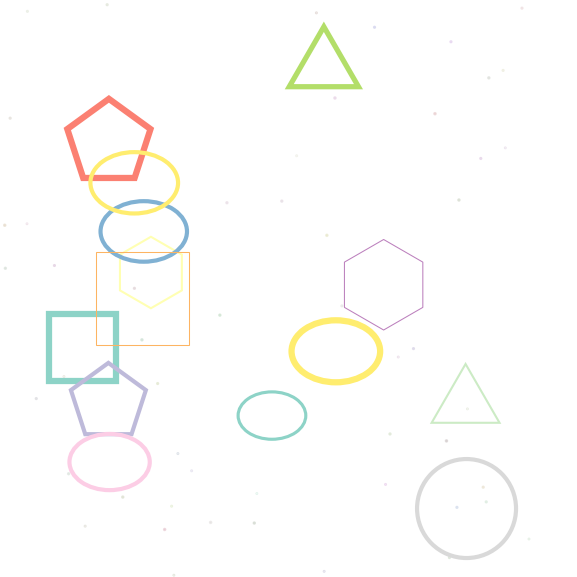[{"shape": "oval", "thickness": 1.5, "radius": 0.29, "center": [0.471, 0.28]}, {"shape": "square", "thickness": 3, "radius": 0.29, "center": [0.143, 0.398]}, {"shape": "hexagon", "thickness": 1, "radius": 0.31, "center": [0.261, 0.527]}, {"shape": "pentagon", "thickness": 2, "radius": 0.34, "center": [0.188, 0.303]}, {"shape": "pentagon", "thickness": 3, "radius": 0.38, "center": [0.189, 0.752]}, {"shape": "oval", "thickness": 2, "radius": 0.37, "center": [0.249, 0.598]}, {"shape": "square", "thickness": 0.5, "radius": 0.4, "center": [0.247, 0.482]}, {"shape": "triangle", "thickness": 2.5, "radius": 0.35, "center": [0.561, 0.884]}, {"shape": "oval", "thickness": 2, "radius": 0.35, "center": [0.19, 0.199]}, {"shape": "circle", "thickness": 2, "radius": 0.43, "center": [0.808, 0.119]}, {"shape": "hexagon", "thickness": 0.5, "radius": 0.39, "center": [0.664, 0.506]}, {"shape": "triangle", "thickness": 1, "radius": 0.34, "center": [0.806, 0.301]}, {"shape": "oval", "thickness": 3, "radius": 0.38, "center": [0.582, 0.391]}, {"shape": "oval", "thickness": 2, "radius": 0.38, "center": [0.232, 0.683]}]